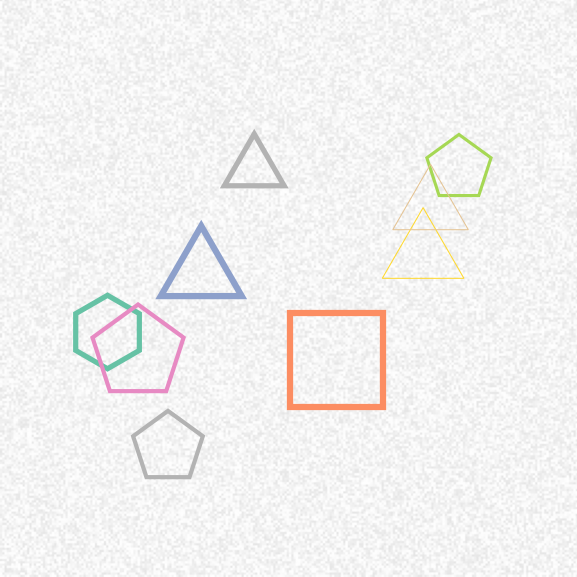[{"shape": "hexagon", "thickness": 2.5, "radius": 0.32, "center": [0.186, 0.424]}, {"shape": "square", "thickness": 3, "radius": 0.4, "center": [0.582, 0.376]}, {"shape": "triangle", "thickness": 3, "radius": 0.4, "center": [0.348, 0.527]}, {"shape": "pentagon", "thickness": 2, "radius": 0.41, "center": [0.239, 0.389]}, {"shape": "pentagon", "thickness": 1.5, "radius": 0.29, "center": [0.795, 0.708]}, {"shape": "triangle", "thickness": 0.5, "radius": 0.41, "center": [0.733, 0.558]}, {"shape": "triangle", "thickness": 0.5, "radius": 0.38, "center": [0.746, 0.639]}, {"shape": "pentagon", "thickness": 2, "radius": 0.32, "center": [0.291, 0.224]}, {"shape": "triangle", "thickness": 2.5, "radius": 0.3, "center": [0.44, 0.707]}]